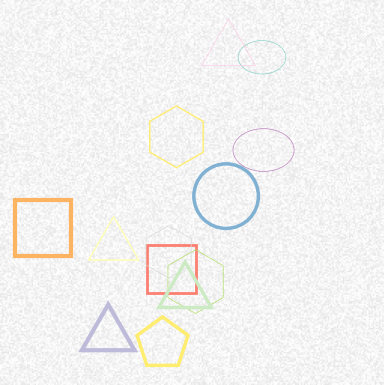[{"shape": "oval", "thickness": 0.5, "radius": 0.31, "center": [0.681, 0.851]}, {"shape": "triangle", "thickness": 1, "radius": 0.38, "center": [0.295, 0.362]}, {"shape": "triangle", "thickness": 3, "radius": 0.4, "center": [0.281, 0.13]}, {"shape": "square", "thickness": 2, "radius": 0.32, "center": [0.445, 0.301]}, {"shape": "circle", "thickness": 2.5, "radius": 0.42, "center": [0.587, 0.491]}, {"shape": "square", "thickness": 3, "radius": 0.36, "center": [0.113, 0.408]}, {"shape": "hexagon", "thickness": 0.5, "radius": 0.41, "center": [0.508, 0.269]}, {"shape": "triangle", "thickness": 0.5, "radius": 0.4, "center": [0.594, 0.87]}, {"shape": "hexagon", "thickness": 0.5, "radius": 0.34, "center": [0.438, 0.346]}, {"shape": "oval", "thickness": 0.5, "radius": 0.4, "center": [0.685, 0.61]}, {"shape": "triangle", "thickness": 2.5, "radius": 0.39, "center": [0.481, 0.241]}, {"shape": "hexagon", "thickness": 1, "radius": 0.4, "center": [0.458, 0.645]}, {"shape": "pentagon", "thickness": 2.5, "radius": 0.35, "center": [0.422, 0.107]}]